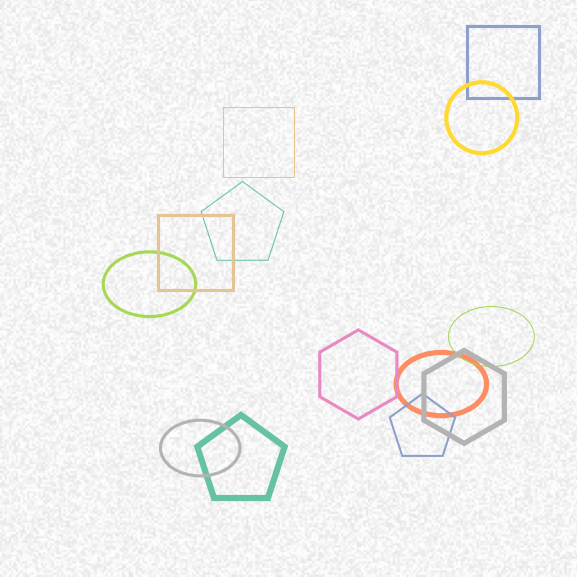[{"shape": "pentagon", "thickness": 0.5, "radius": 0.38, "center": [0.42, 0.609]}, {"shape": "pentagon", "thickness": 3, "radius": 0.4, "center": [0.417, 0.201]}, {"shape": "oval", "thickness": 2.5, "radius": 0.39, "center": [0.764, 0.334]}, {"shape": "pentagon", "thickness": 1, "radius": 0.3, "center": [0.732, 0.258]}, {"shape": "square", "thickness": 1.5, "radius": 0.31, "center": [0.871, 0.891]}, {"shape": "hexagon", "thickness": 1.5, "radius": 0.39, "center": [0.621, 0.351]}, {"shape": "oval", "thickness": 1.5, "radius": 0.4, "center": [0.259, 0.507]}, {"shape": "oval", "thickness": 0.5, "radius": 0.37, "center": [0.851, 0.416]}, {"shape": "circle", "thickness": 2, "radius": 0.31, "center": [0.834, 0.795]}, {"shape": "square", "thickness": 1.5, "radius": 0.32, "center": [0.339, 0.562]}, {"shape": "square", "thickness": 0.5, "radius": 0.31, "center": [0.447, 0.753]}, {"shape": "hexagon", "thickness": 2.5, "radius": 0.4, "center": [0.804, 0.312]}, {"shape": "oval", "thickness": 1.5, "radius": 0.34, "center": [0.347, 0.223]}]